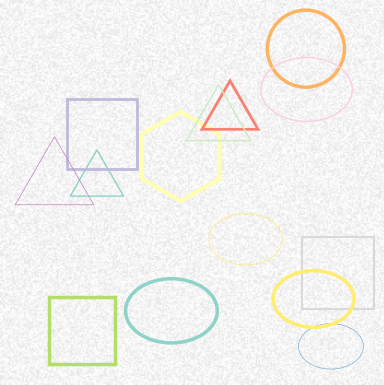[{"shape": "oval", "thickness": 2.5, "radius": 0.6, "center": [0.445, 0.193]}, {"shape": "triangle", "thickness": 1, "radius": 0.4, "center": [0.252, 0.531]}, {"shape": "hexagon", "thickness": 3, "radius": 0.58, "center": [0.469, 0.594]}, {"shape": "square", "thickness": 2, "radius": 0.45, "center": [0.265, 0.653]}, {"shape": "triangle", "thickness": 2, "radius": 0.42, "center": [0.597, 0.706]}, {"shape": "oval", "thickness": 0.5, "radius": 0.42, "center": [0.859, 0.1]}, {"shape": "circle", "thickness": 2.5, "radius": 0.5, "center": [0.794, 0.874]}, {"shape": "square", "thickness": 2.5, "radius": 0.43, "center": [0.213, 0.142]}, {"shape": "oval", "thickness": 1, "radius": 0.59, "center": [0.796, 0.768]}, {"shape": "square", "thickness": 1.5, "radius": 0.47, "center": [0.878, 0.291]}, {"shape": "triangle", "thickness": 0.5, "radius": 0.59, "center": [0.141, 0.527]}, {"shape": "triangle", "thickness": 1, "radius": 0.48, "center": [0.568, 0.683]}, {"shape": "oval", "thickness": 0.5, "radius": 0.48, "center": [0.638, 0.379]}, {"shape": "oval", "thickness": 2.5, "radius": 0.53, "center": [0.814, 0.223]}]